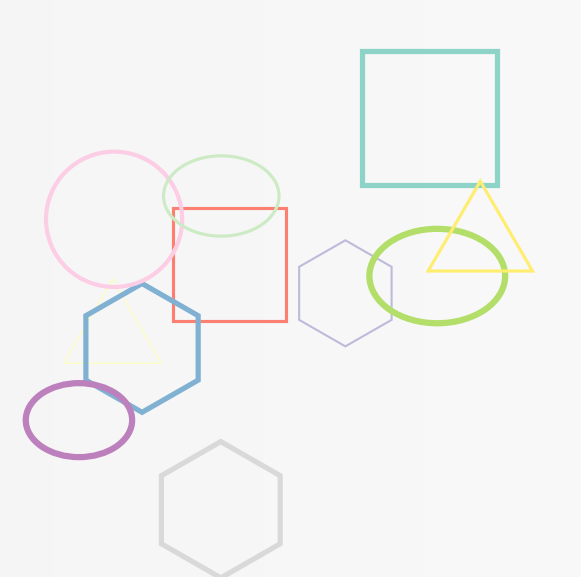[{"shape": "square", "thickness": 2.5, "radius": 0.58, "center": [0.739, 0.795]}, {"shape": "triangle", "thickness": 0.5, "radius": 0.48, "center": [0.194, 0.419]}, {"shape": "hexagon", "thickness": 1, "radius": 0.46, "center": [0.594, 0.491]}, {"shape": "square", "thickness": 1.5, "radius": 0.49, "center": [0.395, 0.541]}, {"shape": "hexagon", "thickness": 2.5, "radius": 0.56, "center": [0.244, 0.397]}, {"shape": "oval", "thickness": 3, "radius": 0.58, "center": [0.752, 0.521]}, {"shape": "circle", "thickness": 2, "radius": 0.59, "center": [0.196, 0.619]}, {"shape": "hexagon", "thickness": 2.5, "radius": 0.59, "center": [0.38, 0.116]}, {"shape": "oval", "thickness": 3, "radius": 0.46, "center": [0.136, 0.272]}, {"shape": "oval", "thickness": 1.5, "radius": 0.5, "center": [0.381, 0.66]}, {"shape": "triangle", "thickness": 1.5, "radius": 0.52, "center": [0.826, 0.582]}]